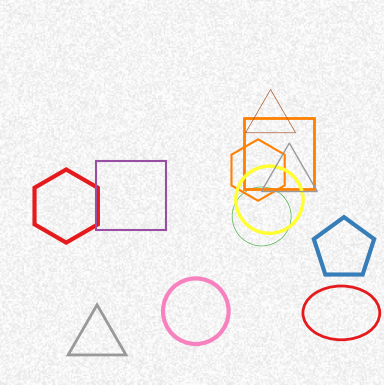[{"shape": "oval", "thickness": 2, "radius": 0.5, "center": [0.887, 0.187]}, {"shape": "hexagon", "thickness": 3, "radius": 0.47, "center": [0.172, 0.465]}, {"shape": "pentagon", "thickness": 3, "radius": 0.41, "center": [0.893, 0.354]}, {"shape": "circle", "thickness": 0.5, "radius": 0.38, "center": [0.68, 0.438]}, {"shape": "square", "thickness": 1.5, "radius": 0.45, "center": [0.341, 0.492]}, {"shape": "square", "thickness": 2, "radius": 0.46, "center": [0.725, 0.601]}, {"shape": "hexagon", "thickness": 1.5, "radius": 0.4, "center": [0.67, 0.558]}, {"shape": "circle", "thickness": 2.5, "radius": 0.44, "center": [0.7, 0.481]}, {"shape": "triangle", "thickness": 0.5, "radius": 0.37, "center": [0.703, 0.693]}, {"shape": "circle", "thickness": 3, "radius": 0.43, "center": [0.509, 0.192]}, {"shape": "triangle", "thickness": 1, "radius": 0.42, "center": [0.752, 0.545]}, {"shape": "triangle", "thickness": 2, "radius": 0.43, "center": [0.252, 0.121]}]